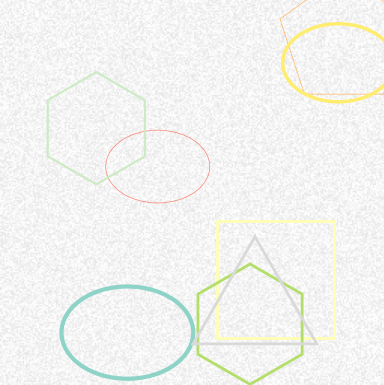[{"shape": "oval", "thickness": 3, "radius": 0.86, "center": [0.331, 0.136]}, {"shape": "square", "thickness": 2, "radius": 0.76, "center": [0.717, 0.273]}, {"shape": "oval", "thickness": 0.5, "radius": 0.68, "center": [0.41, 0.567]}, {"shape": "pentagon", "thickness": 0.5, "radius": 0.87, "center": [0.893, 0.897]}, {"shape": "hexagon", "thickness": 2, "radius": 0.78, "center": [0.649, 0.158]}, {"shape": "triangle", "thickness": 2, "radius": 0.93, "center": [0.662, 0.2]}, {"shape": "hexagon", "thickness": 1.5, "radius": 0.73, "center": [0.25, 0.667]}, {"shape": "oval", "thickness": 2.5, "radius": 0.72, "center": [0.879, 0.837]}]